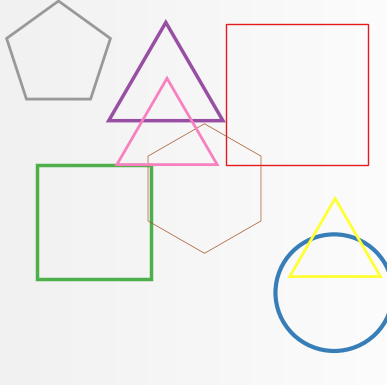[{"shape": "square", "thickness": 1, "radius": 0.92, "center": [0.767, 0.755]}, {"shape": "circle", "thickness": 3, "radius": 0.76, "center": [0.862, 0.24]}, {"shape": "square", "thickness": 2.5, "radius": 0.74, "center": [0.244, 0.424]}, {"shape": "triangle", "thickness": 2.5, "radius": 0.85, "center": [0.428, 0.772]}, {"shape": "triangle", "thickness": 2, "radius": 0.68, "center": [0.865, 0.349]}, {"shape": "hexagon", "thickness": 0.5, "radius": 0.84, "center": [0.528, 0.51]}, {"shape": "triangle", "thickness": 2, "radius": 0.75, "center": [0.431, 0.647]}, {"shape": "pentagon", "thickness": 2, "radius": 0.7, "center": [0.151, 0.857]}]